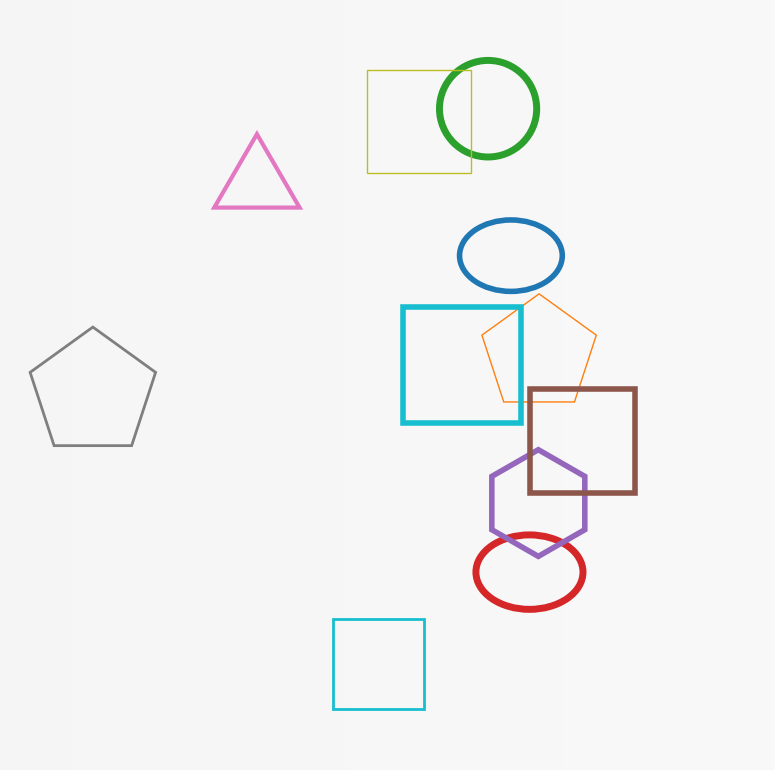[{"shape": "oval", "thickness": 2, "radius": 0.33, "center": [0.659, 0.668]}, {"shape": "pentagon", "thickness": 0.5, "radius": 0.39, "center": [0.696, 0.541]}, {"shape": "circle", "thickness": 2.5, "radius": 0.31, "center": [0.63, 0.859]}, {"shape": "oval", "thickness": 2.5, "radius": 0.35, "center": [0.683, 0.257]}, {"shape": "hexagon", "thickness": 2, "radius": 0.35, "center": [0.695, 0.347]}, {"shape": "square", "thickness": 2, "radius": 0.34, "center": [0.751, 0.428]}, {"shape": "triangle", "thickness": 1.5, "radius": 0.32, "center": [0.332, 0.762]}, {"shape": "pentagon", "thickness": 1, "radius": 0.43, "center": [0.12, 0.49]}, {"shape": "square", "thickness": 0.5, "radius": 0.33, "center": [0.541, 0.842]}, {"shape": "square", "thickness": 1, "radius": 0.29, "center": [0.489, 0.138]}, {"shape": "square", "thickness": 2, "radius": 0.38, "center": [0.596, 0.526]}]